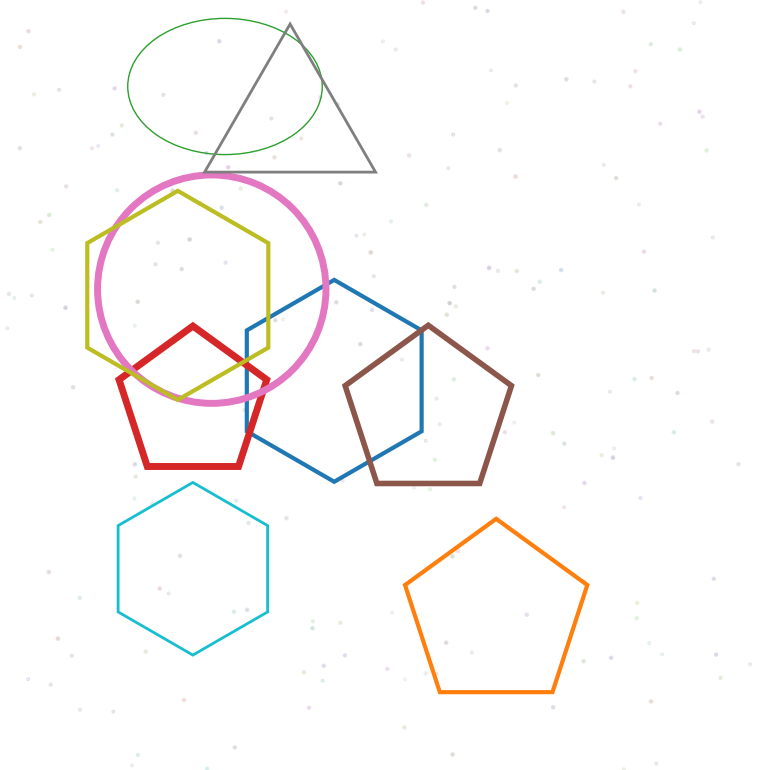[{"shape": "hexagon", "thickness": 1.5, "radius": 0.66, "center": [0.434, 0.505]}, {"shape": "pentagon", "thickness": 1.5, "radius": 0.62, "center": [0.644, 0.202]}, {"shape": "oval", "thickness": 0.5, "radius": 0.63, "center": [0.292, 0.888]}, {"shape": "pentagon", "thickness": 2.5, "radius": 0.5, "center": [0.251, 0.476]}, {"shape": "pentagon", "thickness": 2, "radius": 0.57, "center": [0.556, 0.464]}, {"shape": "circle", "thickness": 2.5, "radius": 0.74, "center": [0.275, 0.624]}, {"shape": "triangle", "thickness": 1, "radius": 0.64, "center": [0.377, 0.841]}, {"shape": "hexagon", "thickness": 1.5, "radius": 0.68, "center": [0.231, 0.616]}, {"shape": "hexagon", "thickness": 1, "radius": 0.56, "center": [0.25, 0.261]}]